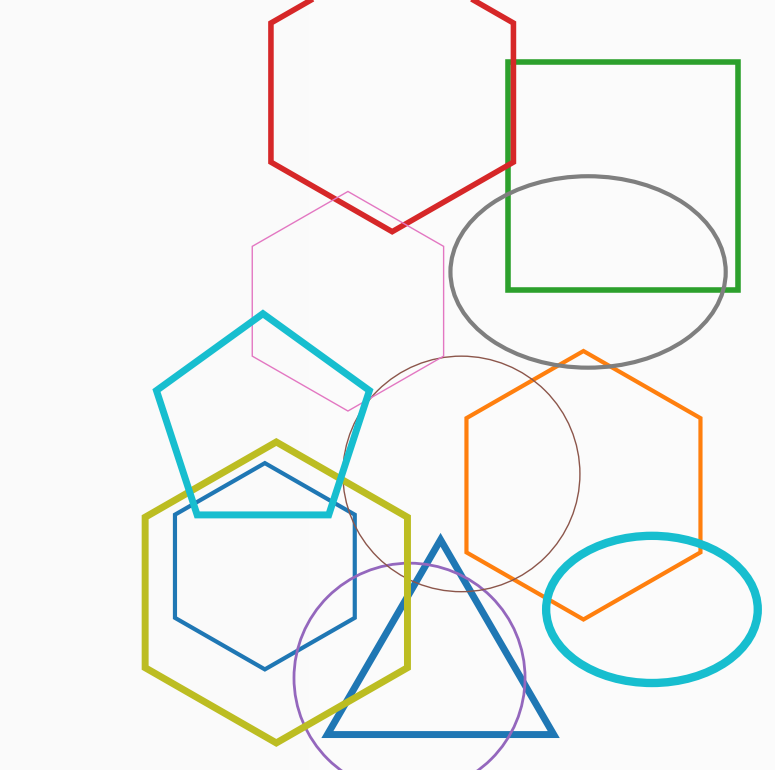[{"shape": "triangle", "thickness": 2.5, "radius": 0.84, "center": [0.568, 0.13]}, {"shape": "hexagon", "thickness": 1.5, "radius": 0.67, "center": [0.342, 0.265]}, {"shape": "hexagon", "thickness": 1.5, "radius": 0.87, "center": [0.753, 0.37]}, {"shape": "square", "thickness": 2, "radius": 0.74, "center": [0.804, 0.771]}, {"shape": "hexagon", "thickness": 2, "radius": 0.9, "center": [0.506, 0.88]}, {"shape": "circle", "thickness": 1, "radius": 0.75, "center": [0.528, 0.12]}, {"shape": "circle", "thickness": 0.5, "radius": 0.76, "center": [0.595, 0.385]}, {"shape": "hexagon", "thickness": 0.5, "radius": 0.71, "center": [0.449, 0.609]}, {"shape": "oval", "thickness": 1.5, "radius": 0.89, "center": [0.759, 0.647]}, {"shape": "hexagon", "thickness": 2.5, "radius": 0.98, "center": [0.357, 0.231]}, {"shape": "pentagon", "thickness": 2.5, "radius": 0.72, "center": [0.339, 0.448]}, {"shape": "oval", "thickness": 3, "radius": 0.68, "center": [0.841, 0.209]}]